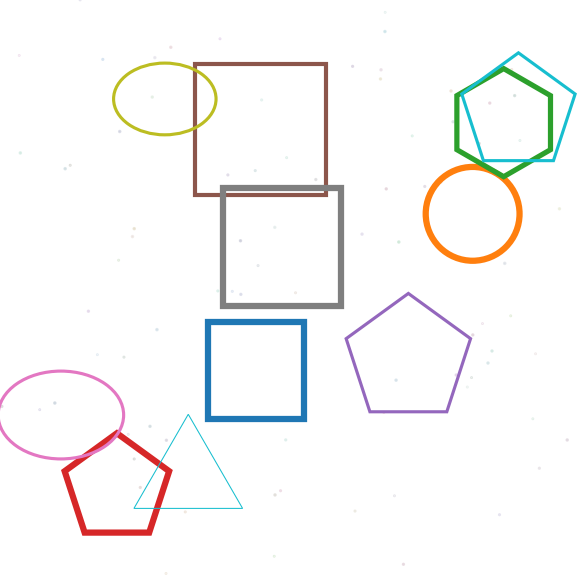[{"shape": "square", "thickness": 3, "radius": 0.42, "center": [0.443, 0.358]}, {"shape": "circle", "thickness": 3, "radius": 0.41, "center": [0.818, 0.629]}, {"shape": "hexagon", "thickness": 2.5, "radius": 0.47, "center": [0.872, 0.787]}, {"shape": "pentagon", "thickness": 3, "radius": 0.48, "center": [0.202, 0.154]}, {"shape": "pentagon", "thickness": 1.5, "radius": 0.57, "center": [0.707, 0.378]}, {"shape": "square", "thickness": 2, "radius": 0.57, "center": [0.451, 0.775]}, {"shape": "oval", "thickness": 1.5, "radius": 0.54, "center": [0.105, 0.28]}, {"shape": "square", "thickness": 3, "radius": 0.51, "center": [0.488, 0.571]}, {"shape": "oval", "thickness": 1.5, "radius": 0.44, "center": [0.285, 0.828]}, {"shape": "triangle", "thickness": 0.5, "radius": 0.54, "center": [0.326, 0.173]}, {"shape": "pentagon", "thickness": 1.5, "radius": 0.52, "center": [0.898, 0.804]}]